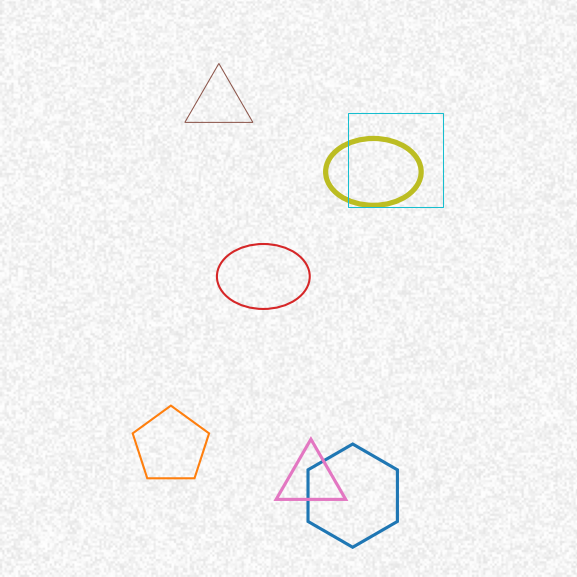[{"shape": "hexagon", "thickness": 1.5, "radius": 0.45, "center": [0.611, 0.141]}, {"shape": "pentagon", "thickness": 1, "radius": 0.35, "center": [0.296, 0.227]}, {"shape": "oval", "thickness": 1, "radius": 0.4, "center": [0.456, 0.52]}, {"shape": "triangle", "thickness": 0.5, "radius": 0.34, "center": [0.379, 0.821]}, {"shape": "triangle", "thickness": 1.5, "radius": 0.35, "center": [0.538, 0.169]}, {"shape": "oval", "thickness": 2.5, "radius": 0.41, "center": [0.647, 0.701]}, {"shape": "square", "thickness": 0.5, "radius": 0.41, "center": [0.685, 0.721]}]